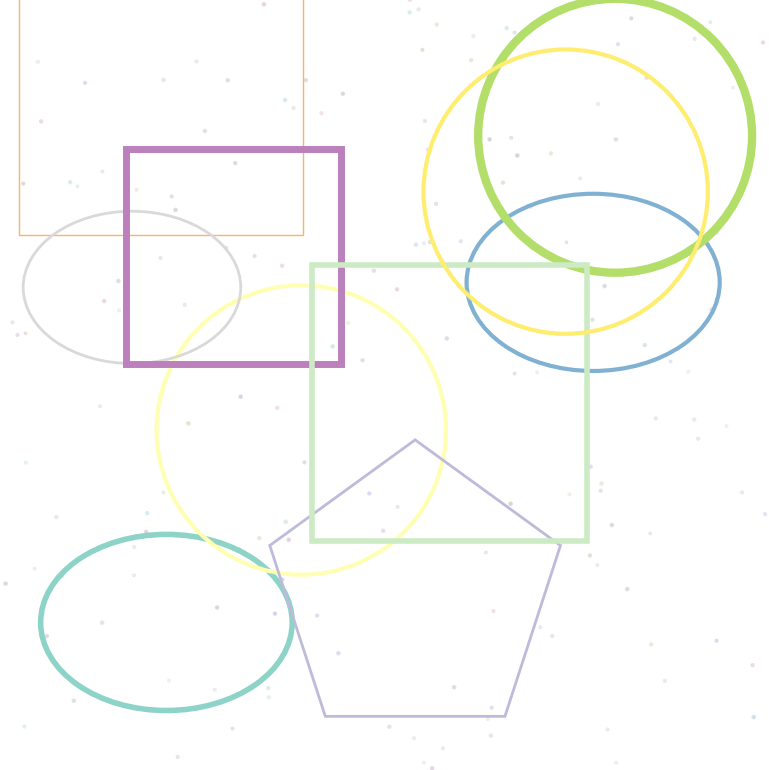[{"shape": "oval", "thickness": 2, "radius": 0.82, "center": [0.216, 0.192]}, {"shape": "circle", "thickness": 1.5, "radius": 0.94, "center": [0.391, 0.442]}, {"shape": "pentagon", "thickness": 1, "radius": 0.99, "center": [0.539, 0.23]}, {"shape": "oval", "thickness": 1.5, "radius": 0.82, "center": [0.77, 0.633]}, {"shape": "square", "thickness": 0.5, "radius": 0.92, "center": [0.209, 0.879]}, {"shape": "circle", "thickness": 3, "radius": 0.89, "center": [0.799, 0.824]}, {"shape": "oval", "thickness": 1, "radius": 0.71, "center": [0.171, 0.627]}, {"shape": "square", "thickness": 2.5, "radius": 0.7, "center": [0.303, 0.667]}, {"shape": "square", "thickness": 2, "radius": 0.89, "center": [0.584, 0.477]}, {"shape": "circle", "thickness": 1.5, "radius": 0.92, "center": [0.735, 0.751]}]